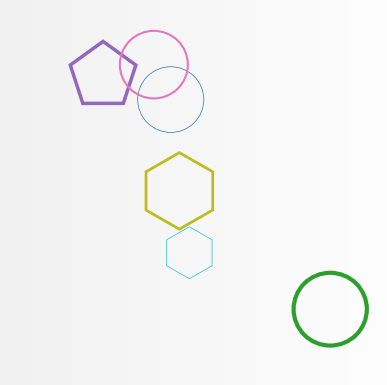[{"shape": "circle", "thickness": 0.5, "radius": 0.43, "center": [0.441, 0.741]}, {"shape": "circle", "thickness": 3, "radius": 0.47, "center": [0.852, 0.197]}, {"shape": "pentagon", "thickness": 2.5, "radius": 0.44, "center": [0.266, 0.803]}, {"shape": "circle", "thickness": 1.5, "radius": 0.44, "center": [0.397, 0.832]}, {"shape": "hexagon", "thickness": 2, "radius": 0.5, "center": [0.463, 0.504]}, {"shape": "hexagon", "thickness": 0.5, "radius": 0.34, "center": [0.489, 0.343]}]